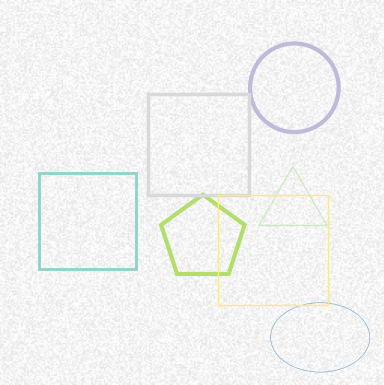[{"shape": "square", "thickness": 2, "radius": 0.63, "center": [0.226, 0.426]}, {"shape": "circle", "thickness": 3, "radius": 0.58, "center": [0.765, 0.772]}, {"shape": "oval", "thickness": 0.5, "radius": 0.64, "center": [0.832, 0.124]}, {"shape": "pentagon", "thickness": 3, "radius": 0.57, "center": [0.527, 0.381]}, {"shape": "square", "thickness": 2.5, "radius": 0.66, "center": [0.516, 0.625]}, {"shape": "triangle", "thickness": 1, "radius": 0.51, "center": [0.761, 0.465]}, {"shape": "square", "thickness": 1, "radius": 0.71, "center": [0.709, 0.35]}]